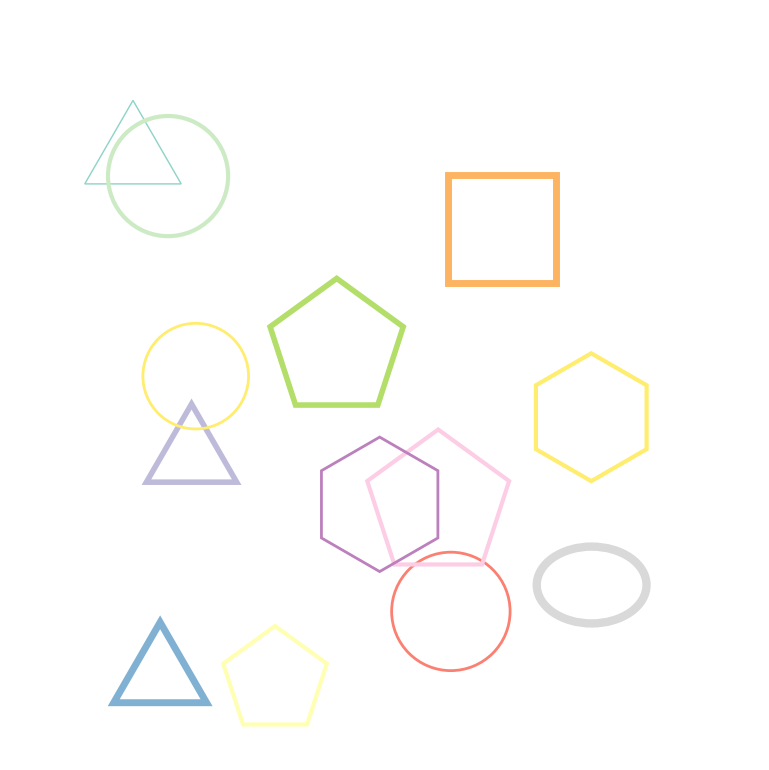[{"shape": "triangle", "thickness": 0.5, "radius": 0.36, "center": [0.173, 0.797]}, {"shape": "pentagon", "thickness": 1.5, "radius": 0.35, "center": [0.357, 0.116]}, {"shape": "triangle", "thickness": 2, "radius": 0.34, "center": [0.249, 0.408]}, {"shape": "circle", "thickness": 1, "radius": 0.38, "center": [0.586, 0.206]}, {"shape": "triangle", "thickness": 2.5, "radius": 0.35, "center": [0.208, 0.122]}, {"shape": "square", "thickness": 2.5, "radius": 0.35, "center": [0.652, 0.703]}, {"shape": "pentagon", "thickness": 2, "radius": 0.45, "center": [0.437, 0.547]}, {"shape": "pentagon", "thickness": 1.5, "radius": 0.48, "center": [0.569, 0.345]}, {"shape": "oval", "thickness": 3, "radius": 0.36, "center": [0.768, 0.24]}, {"shape": "hexagon", "thickness": 1, "radius": 0.44, "center": [0.493, 0.345]}, {"shape": "circle", "thickness": 1.5, "radius": 0.39, "center": [0.218, 0.771]}, {"shape": "hexagon", "thickness": 1.5, "radius": 0.42, "center": [0.768, 0.458]}, {"shape": "circle", "thickness": 1, "radius": 0.34, "center": [0.254, 0.512]}]